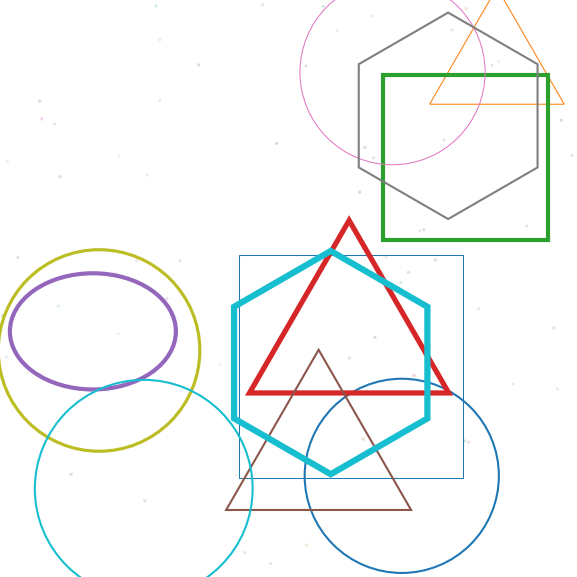[{"shape": "circle", "thickness": 1, "radius": 0.84, "center": [0.696, 0.175]}, {"shape": "square", "thickness": 0.5, "radius": 0.97, "center": [0.608, 0.365]}, {"shape": "triangle", "thickness": 0.5, "radius": 0.67, "center": [0.86, 0.886]}, {"shape": "square", "thickness": 2, "radius": 0.71, "center": [0.806, 0.726]}, {"shape": "triangle", "thickness": 2.5, "radius": 1.0, "center": [0.605, 0.418]}, {"shape": "oval", "thickness": 2, "radius": 0.72, "center": [0.161, 0.425]}, {"shape": "triangle", "thickness": 1, "radius": 0.92, "center": [0.552, 0.209]}, {"shape": "circle", "thickness": 0.5, "radius": 0.8, "center": [0.68, 0.874]}, {"shape": "hexagon", "thickness": 1, "radius": 0.89, "center": [0.776, 0.799]}, {"shape": "circle", "thickness": 1.5, "radius": 0.87, "center": [0.172, 0.392]}, {"shape": "hexagon", "thickness": 3, "radius": 0.97, "center": [0.573, 0.371]}, {"shape": "circle", "thickness": 1, "radius": 0.94, "center": [0.249, 0.153]}]